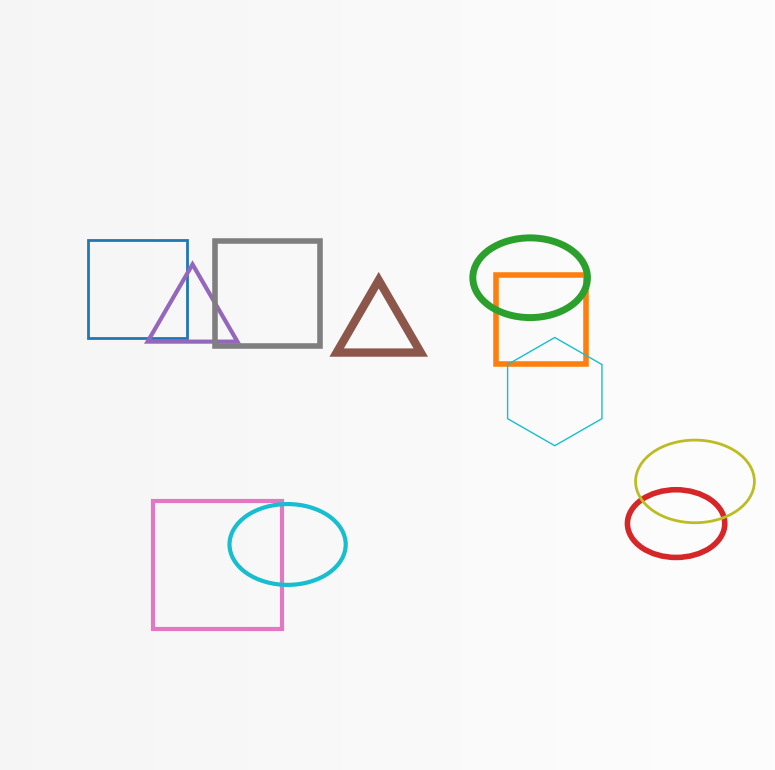[{"shape": "square", "thickness": 1, "radius": 0.32, "center": [0.178, 0.625]}, {"shape": "square", "thickness": 2, "radius": 0.29, "center": [0.698, 0.585]}, {"shape": "oval", "thickness": 2.5, "radius": 0.37, "center": [0.684, 0.639]}, {"shape": "oval", "thickness": 2, "radius": 0.31, "center": [0.872, 0.32]}, {"shape": "triangle", "thickness": 1.5, "radius": 0.33, "center": [0.248, 0.59]}, {"shape": "triangle", "thickness": 3, "radius": 0.31, "center": [0.489, 0.573]}, {"shape": "square", "thickness": 1.5, "radius": 0.41, "center": [0.281, 0.266]}, {"shape": "square", "thickness": 2, "radius": 0.34, "center": [0.345, 0.619]}, {"shape": "oval", "thickness": 1, "radius": 0.38, "center": [0.897, 0.375]}, {"shape": "oval", "thickness": 1.5, "radius": 0.37, "center": [0.371, 0.293]}, {"shape": "hexagon", "thickness": 0.5, "radius": 0.35, "center": [0.716, 0.491]}]